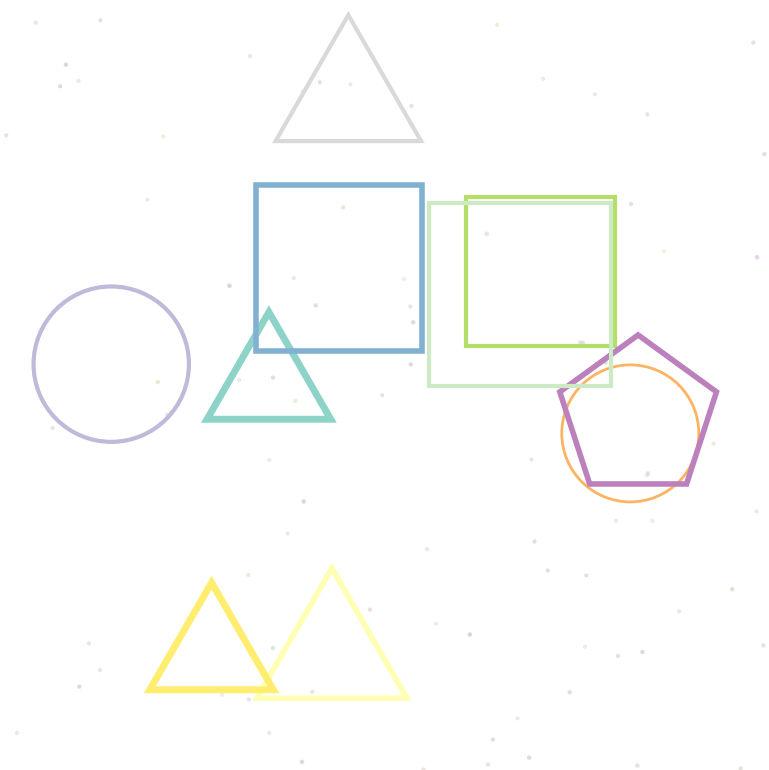[{"shape": "triangle", "thickness": 2.5, "radius": 0.46, "center": [0.349, 0.502]}, {"shape": "triangle", "thickness": 2, "radius": 0.56, "center": [0.431, 0.15]}, {"shape": "circle", "thickness": 1.5, "radius": 0.5, "center": [0.144, 0.527]}, {"shape": "square", "thickness": 2, "radius": 0.54, "center": [0.44, 0.652]}, {"shape": "circle", "thickness": 1, "radius": 0.44, "center": [0.819, 0.437]}, {"shape": "square", "thickness": 1.5, "radius": 0.48, "center": [0.702, 0.647]}, {"shape": "triangle", "thickness": 1.5, "radius": 0.55, "center": [0.452, 0.871]}, {"shape": "pentagon", "thickness": 2, "radius": 0.53, "center": [0.829, 0.458]}, {"shape": "square", "thickness": 1.5, "radius": 0.59, "center": [0.675, 0.617]}, {"shape": "triangle", "thickness": 2.5, "radius": 0.46, "center": [0.275, 0.151]}]